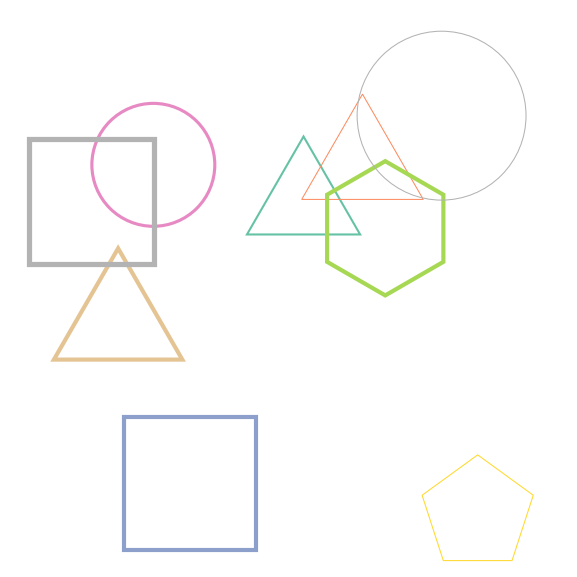[{"shape": "triangle", "thickness": 1, "radius": 0.57, "center": [0.526, 0.65]}, {"shape": "triangle", "thickness": 0.5, "radius": 0.61, "center": [0.628, 0.715]}, {"shape": "square", "thickness": 2, "radius": 0.57, "center": [0.329, 0.162]}, {"shape": "circle", "thickness": 1.5, "radius": 0.53, "center": [0.266, 0.714]}, {"shape": "hexagon", "thickness": 2, "radius": 0.58, "center": [0.667, 0.604]}, {"shape": "pentagon", "thickness": 0.5, "radius": 0.51, "center": [0.827, 0.11]}, {"shape": "triangle", "thickness": 2, "radius": 0.64, "center": [0.205, 0.441]}, {"shape": "square", "thickness": 2.5, "radius": 0.54, "center": [0.159, 0.65]}, {"shape": "circle", "thickness": 0.5, "radius": 0.73, "center": [0.765, 0.799]}]